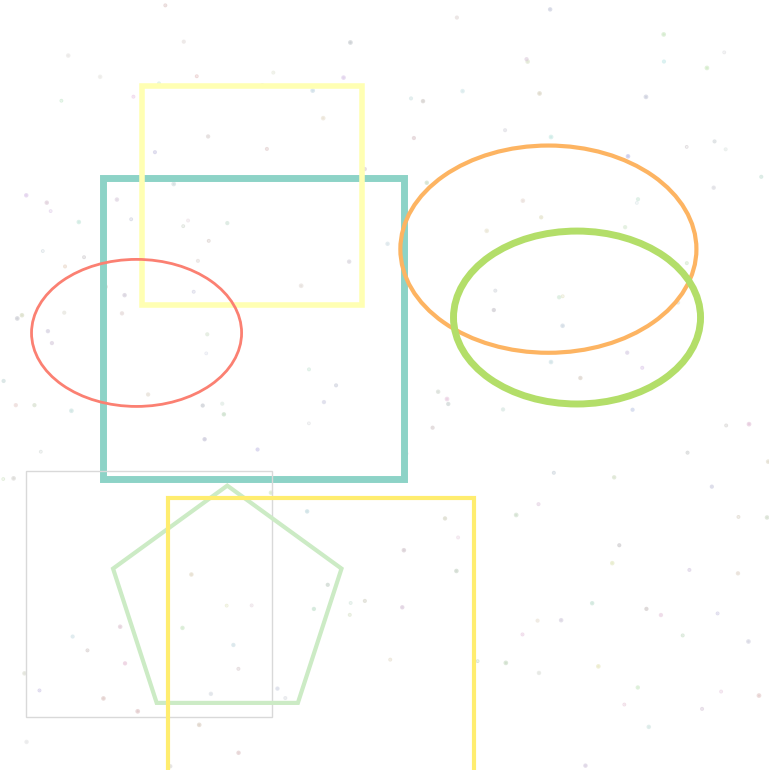[{"shape": "square", "thickness": 2.5, "radius": 0.98, "center": [0.329, 0.573]}, {"shape": "square", "thickness": 2, "radius": 0.71, "center": [0.328, 0.746]}, {"shape": "oval", "thickness": 1, "radius": 0.68, "center": [0.177, 0.568]}, {"shape": "oval", "thickness": 1.5, "radius": 0.96, "center": [0.712, 0.676]}, {"shape": "oval", "thickness": 2.5, "radius": 0.8, "center": [0.749, 0.588]}, {"shape": "square", "thickness": 0.5, "radius": 0.8, "center": [0.193, 0.228]}, {"shape": "pentagon", "thickness": 1.5, "radius": 0.78, "center": [0.295, 0.213]}, {"shape": "square", "thickness": 1.5, "radius": 1.0, "center": [0.417, 0.154]}]